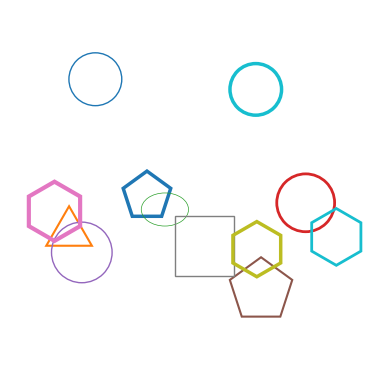[{"shape": "pentagon", "thickness": 2.5, "radius": 0.32, "center": [0.382, 0.491]}, {"shape": "circle", "thickness": 1, "radius": 0.34, "center": [0.248, 0.794]}, {"shape": "triangle", "thickness": 1.5, "radius": 0.34, "center": [0.179, 0.396]}, {"shape": "oval", "thickness": 0.5, "radius": 0.31, "center": [0.428, 0.456]}, {"shape": "circle", "thickness": 2, "radius": 0.38, "center": [0.794, 0.473]}, {"shape": "circle", "thickness": 1, "radius": 0.39, "center": [0.212, 0.344]}, {"shape": "pentagon", "thickness": 1.5, "radius": 0.43, "center": [0.678, 0.247]}, {"shape": "hexagon", "thickness": 3, "radius": 0.38, "center": [0.142, 0.451]}, {"shape": "square", "thickness": 1, "radius": 0.39, "center": [0.531, 0.361]}, {"shape": "hexagon", "thickness": 2.5, "radius": 0.36, "center": [0.667, 0.353]}, {"shape": "circle", "thickness": 2.5, "radius": 0.34, "center": [0.664, 0.768]}, {"shape": "hexagon", "thickness": 2, "radius": 0.37, "center": [0.874, 0.385]}]